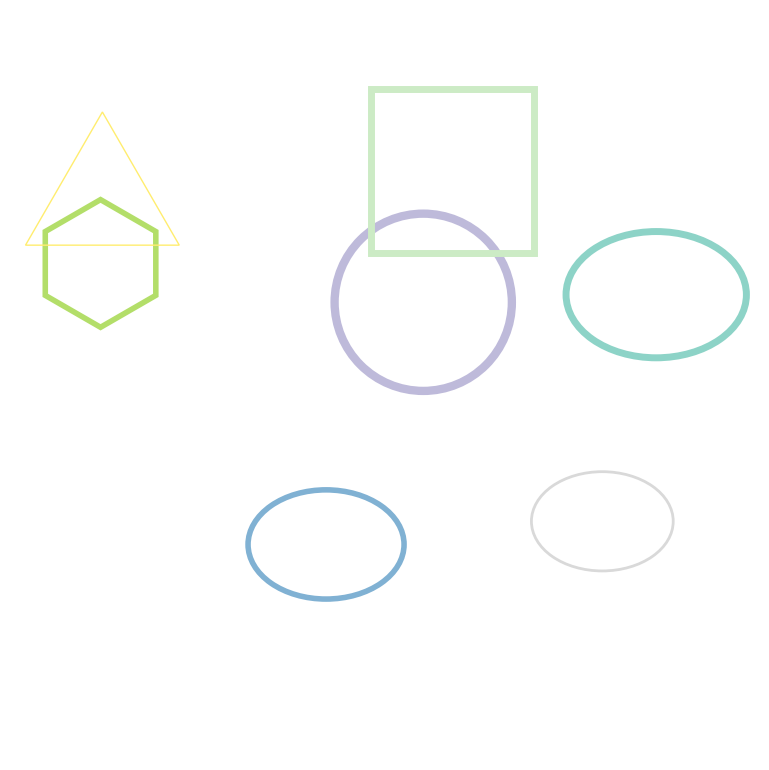[{"shape": "oval", "thickness": 2.5, "radius": 0.59, "center": [0.852, 0.617]}, {"shape": "circle", "thickness": 3, "radius": 0.58, "center": [0.55, 0.607]}, {"shape": "oval", "thickness": 2, "radius": 0.51, "center": [0.423, 0.293]}, {"shape": "hexagon", "thickness": 2, "radius": 0.41, "center": [0.131, 0.658]}, {"shape": "oval", "thickness": 1, "radius": 0.46, "center": [0.782, 0.323]}, {"shape": "square", "thickness": 2.5, "radius": 0.53, "center": [0.588, 0.778]}, {"shape": "triangle", "thickness": 0.5, "radius": 0.58, "center": [0.133, 0.739]}]